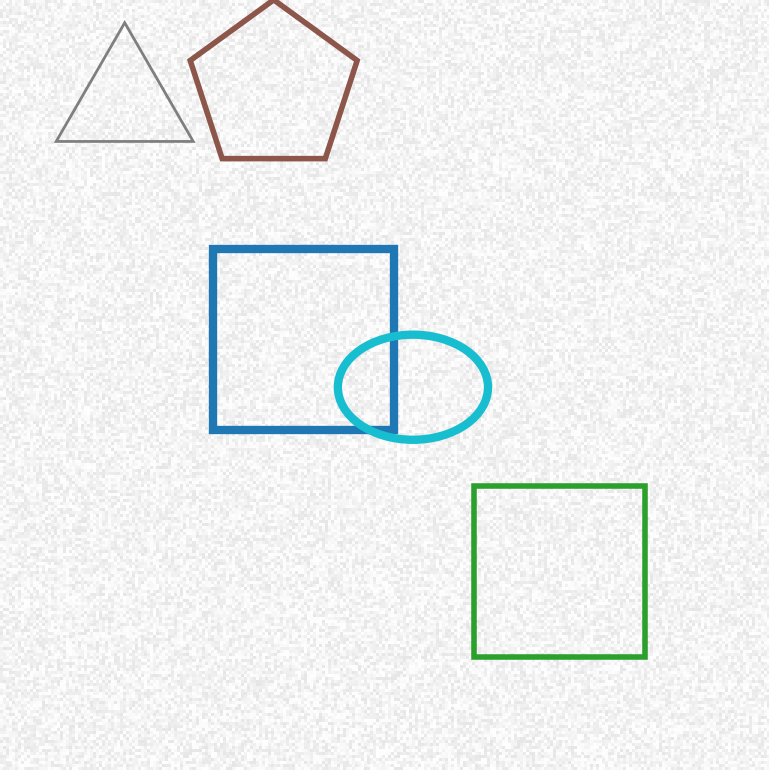[{"shape": "square", "thickness": 3, "radius": 0.59, "center": [0.394, 0.559]}, {"shape": "square", "thickness": 2, "radius": 0.56, "center": [0.727, 0.258]}, {"shape": "pentagon", "thickness": 2, "radius": 0.57, "center": [0.355, 0.886]}, {"shape": "triangle", "thickness": 1, "radius": 0.51, "center": [0.162, 0.868]}, {"shape": "oval", "thickness": 3, "radius": 0.49, "center": [0.536, 0.497]}]